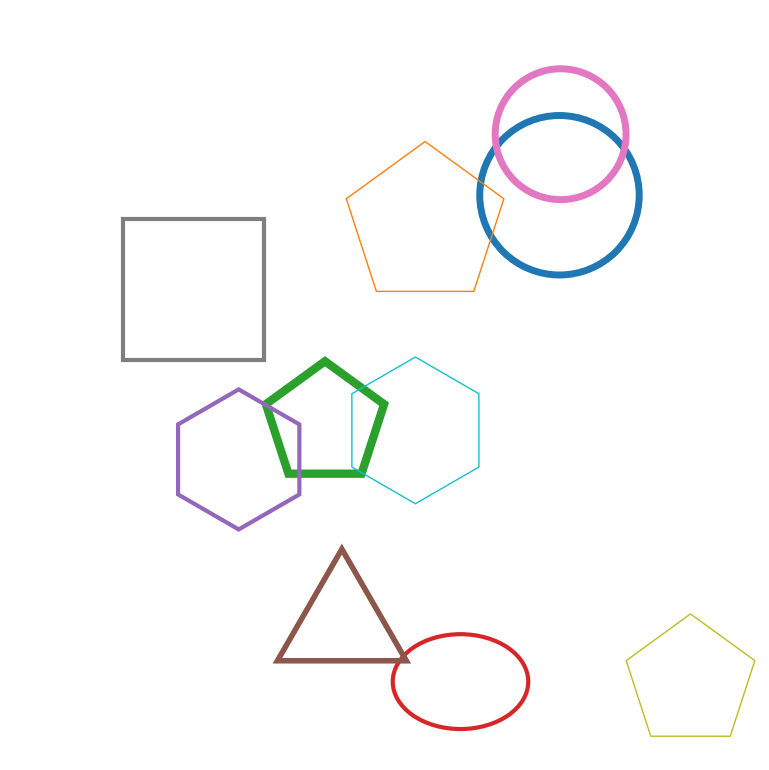[{"shape": "circle", "thickness": 2.5, "radius": 0.52, "center": [0.727, 0.746]}, {"shape": "pentagon", "thickness": 0.5, "radius": 0.54, "center": [0.552, 0.709]}, {"shape": "pentagon", "thickness": 3, "radius": 0.4, "center": [0.422, 0.45]}, {"shape": "oval", "thickness": 1.5, "radius": 0.44, "center": [0.598, 0.115]}, {"shape": "hexagon", "thickness": 1.5, "radius": 0.45, "center": [0.31, 0.403]}, {"shape": "triangle", "thickness": 2, "radius": 0.48, "center": [0.444, 0.19]}, {"shape": "circle", "thickness": 2.5, "radius": 0.42, "center": [0.728, 0.826]}, {"shape": "square", "thickness": 1.5, "radius": 0.46, "center": [0.252, 0.624]}, {"shape": "pentagon", "thickness": 0.5, "radius": 0.44, "center": [0.897, 0.115]}, {"shape": "hexagon", "thickness": 0.5, "radius": 0.48, "center": [0.539, 0.441]}]